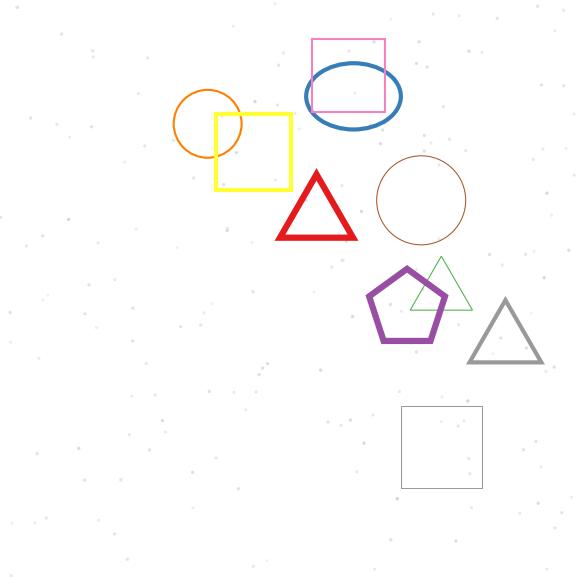[{"shape": "triangle", "thickness": 3, "radius": 0.37, "center": [0.548, 0.624]}, {"shape": "oval", "thickness": 2, "radius": 0.41, "center": [0.612, 0.832]}, {"shape": "triangle", "thickness": 0.5, "radius": 0.31, "center": [0.764, 0.493]}, {"shape": "pentagon", "thickness": 3, "radius": 0.35, "center": [0.705, 0.465]}, {"shape": "circle", "thickness": 1, "radius": 0.29, "center": [0.36, 0.785]}, {"shape": "square", "thickness": 2, "radius": 0.33, "center": [0.439, 0.736]}, {"shape": "circle", "thickness": 0.5, "radius": 0.39, "center": [0.729, 0.652]}, {"shape": "square", "thickness": 1, "radius": 0.32, "center": [0.604, 0.869]}, {"shape": "square", "thickness": 0.5, "radius": 0.35, "center": [0.765, 0.225]}, {"shape": "triangle", "thickness": 2, "radius": 0.36, "center": [0.875, 0.408]}]